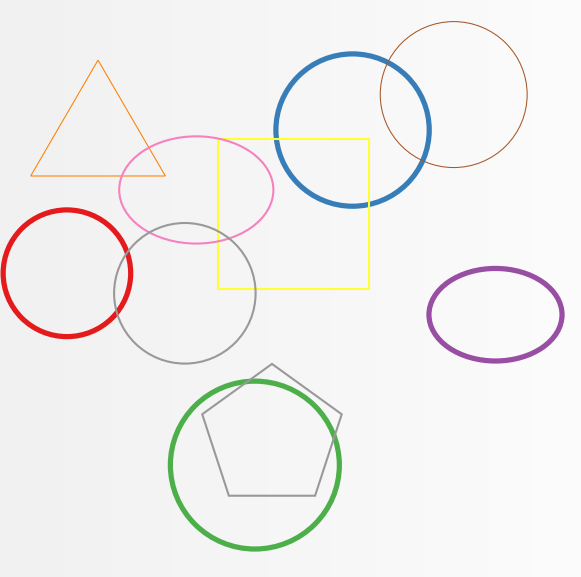[{"shape": "circle", "thickness": 2.5, "radius": 0.55, "center": [0.115, 0.526]}, {"shape": "circle", "thickness": 2.5, "radius": 0.66, "center": [0.607, 0.774]}, {"shape": "circle", "thickness": 2.5, "radius": 0.73, "center": [0.438, 0.194]}, {"shape": "oval", "thickness": 2.5, "radius": 0.57, "center": [0.852, 0.454]}, {"shape": "triangle", "thickness": 0.5, "radius": 0.67, "center": [0.169, 0.761]}, {"shape": "square", "thickness": 1, "radius": 0.65, "center": [0.505, 0.628]}, {"shape": "circle", "thickness": 0.5, "radius": 0.63, "center": [0.781, 0.835]}, {"shape": "oval", "thickness": 1, "radius": 0.66, "center": [0.338, 0.67]}, {"shape": "pentagon", "thickness": 1, "radius": 0.63, "center": [0.468, 0.243]}, {"shape": "circle", "thickness": 1, "radius": 0.61, "center": [0.318, 0.491]}]